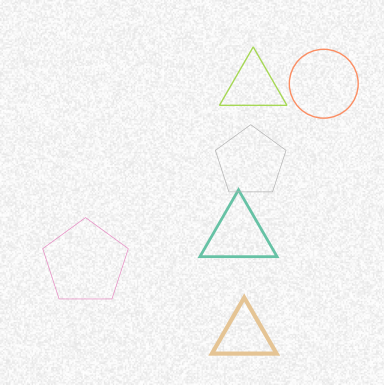[{"shape": "triangle", "thickness": 2, "radius": 0.58, "center": [0.619, 0.391]}, {"shape": "circle", "thickness": 1, "radius": 0.45, "center": [0.841, 0.783]}, {"shape": "pentagon", "thickness": 0.5, "radius": 0.58, "center": [0.222, 0.318]}, {"shape": "triangle", "thickness": 1, "radius": 0.51, "center": [0.658, 0.777]}, {"shape": "triangle", "thickness": 3, "radius": 0.49, "center": [0.634, 0.13]}, {"shape": "pentagon", "thickness": 0.5, "radius": 0.48, "center": [0.651, 0.58]}]